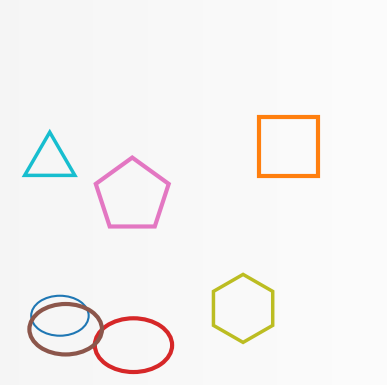[{"shape": "oval", "thickness": 1.5, "radius": 0.37, "center": [0.155, 0.18]}, {"shape": "square", "thickness": 3, "radius": 0.38, "center": [0.745, 0.62]}, {"shape": "oval", "thickness": 3, "radius": 0.5, "center": [0.344, 0.103]}, {"shape": "oval", "thickness": 3, "radius": 0.47, "center": [0.169, 0.145]}, {"shape": "pentagon", "thickness": 3, "radius": 0.49, "center": [0.341, 0.492]}, {"shape": "hexagon", "thickness": 2.5, "radius": 0.44, "center": [0.627, 0.199]}, {"shape": "triangle", "thickness": 2.5, "radius": 0.37, "center": [0.128, 0.582]}]